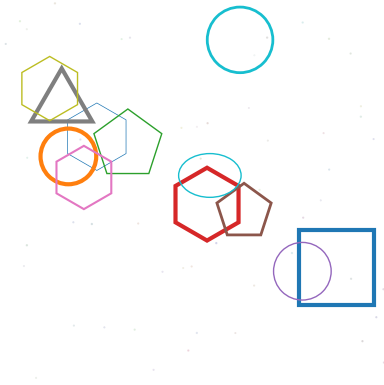[{"shape": "square", "thickness": 3, "radius": 0.49, "center": [0.873, 0.306]}, {"shape": "hexagon", "thickness": 0.5, "radius": 0.44, "center": [0.252, 0.645]}, {"shape": "circle", "thickness": 3, "radius": 0.36, "center": [0.178, 0.594]}, {"shape": "pentagon", "thickness": 1, "radius": 0.46, "center": [0.332, 0.624]}, {"shape": "hexagon", "thickness": 3, "radius": 0.47, "center": [0.538, 0.47]}, {"shape": "circle", "thickness": 1, "radius": 0.37, "center": [0.785, 0.295]}, {"shape": "pentagon", "thickness": 2, "radius": 0.37, "center": [0.634, 0.45]}, {"shape": "hexagon", "thickness": 1.5, "radius": 0.41, "center": [0.218, 0.539]}, {"shape": "triangle", "thickness": 3, "radius": 0.46, "center": [0.16, 0.73]}, {"shape": "hexagon", "thickness": 1, "radius": 0.42, "center": [0.129, 0.77]}, {"shape": "oval", "thickness": 1, "radius": 0.41, "center": [0.545, 0.544]}, {"shape": "circle", "thickness": 2, "radius": 0.43, "center": [0.624, 0.896]}]